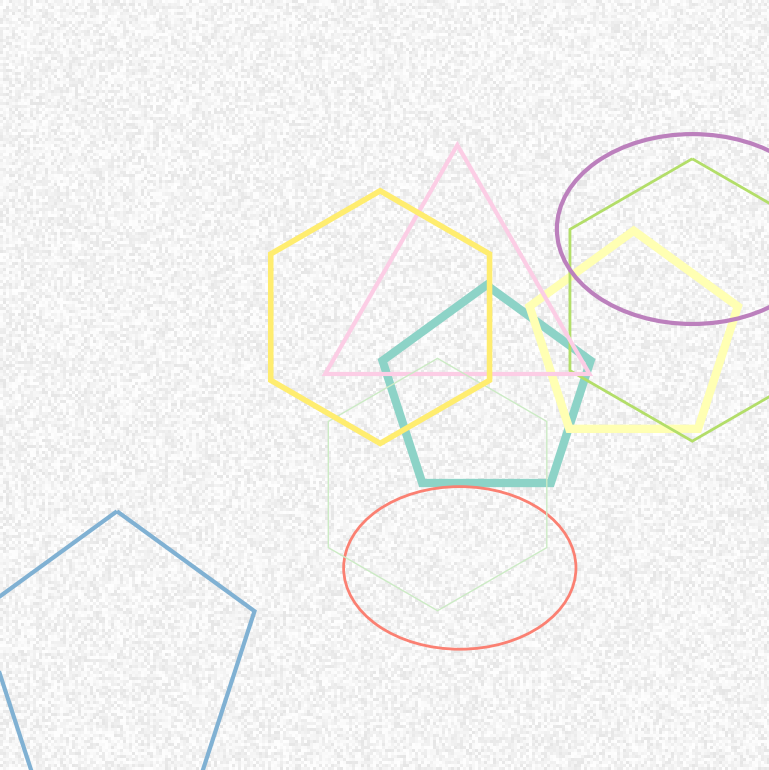[{"shape": "pentagon", "thickness": 3, "radius": 0.71, "center": [0.632, 0.488]}, {"shape": "pentagon", "thickness": 3, "radius": 0.71, "center": [0.823, 0.558]}, {"shape": "oval", "thickness": 1, "radius": 0.75, "center": [0.597, 0.262]}, {"shape": "pentagon", "thickness": 1.5, "radius": 0.94, "center": [0.152, 0.148]}, {"shape": "hexagon", "thickness": 1, "radius": 0.92, "center": [0.899, 0.61]}, {"shape": "triangle", "thickness": 1.5, "radius": 0.99, "center": [0.594, 0.613]}, {"shape": "oval", "thickness": 1.5, "radius": 0.88, "center": [0.899, 0.703]}, {"shape": "hexagon", "thickness": 0.5, "radius": 0.82, "center": [0.568, 0.371]}, {"shape": "hexagon", "thickness": 2, "radius": 0.82, "center": [0.494, 0.588]}]